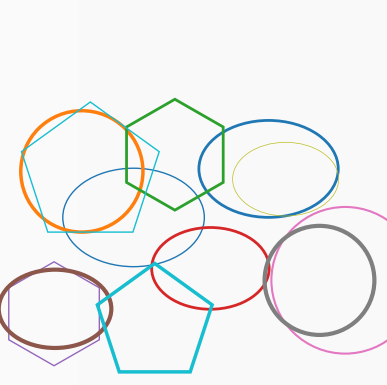[{"shape": "oval", "thickness": 1, "radius": 0.91, "center": [0.345, 0.435]}, {"shape": "oval", "thickness": 2, "radius": 0.9, "center": [0.693, 0.561]}, {"shape": "circle", "thickness": 2.5, "radius": 0.79, "center": [0.211, 0.555]}, {"shape": "hexagon", "thickness": 2, "radius": 0.72, "center": [0.451, 0.598]}, {"shape": "oval", "thickness": 2, "radius": 0.76, "center": [0.543, 0.303]}, {"shape": "hexagon", "thickness": 1, "radius": 0.67, "center": [0.139, 0.185]}, {"shape": "oval", "thickness": 3, "radius": 0.73, "center": [0.142, 0.198]}, {"shape": "circle", "thickness": 1.5, "radius": 0.95, "center": [0.891, 0.272]}, {"shape": "circle", "thickness": 3, "radius": 0.71, "center": [0.825, 0.272]}, {"shape": "oval", "thickness": 0.5, "radius": 0.68, "center": [0.737, 0.535]}, {"shape": "pentagon", "thickness": 1, "radius": 0.93, "center": [0.233, 0.548]}, {"shape": "pentagon", "thickness": 2.5, "radius": 0.78, "center": [0.399, 0.16]}]